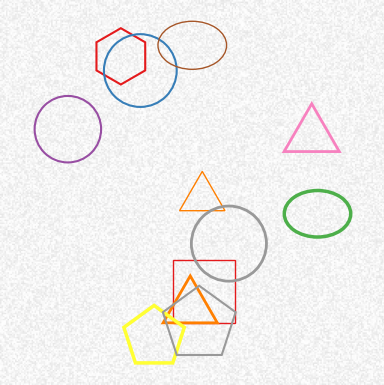[{"shape": "hexagon", "thickness": 1.5, "radius": 0.37, "center": [0.314, 0.854]}, {"shape": "square", "thickness": 1, "radius": 0.41, "center": [0.53, 0.243]}, {"shape": "circle", "thickness": 1.5, "radius": 0.47, "center": [0.364, 0.817]}, {"shape": "oval", "thickness": 2.5, "radius": 0.43, "center": [0.825, 0.445]}, {"shape": "circle", "thickness": 1.5, "radius": 0.43, "center": [0.176, 0.664]}, {"shape": "triangle", "thickness": 2, "radius": 0.41, "center": [0.494, 0.202]}, {"shape": "triangle", "thickness": 1, "radius": 0.34, "center": [0.525, 0.487]}, {"shape": "pentagon", "thickness": 2.5, "radius": 0.41, "center": [0.4, 0.124]}, {"shape": "oval", "thickness": 1, "radius": 0.45, "center": [0.499, 0.882]}, {"shape": "triangle", "thickness": 2, "radius": 0.41, "center": [0.81, 0.648]}, {"shape": "circle", "thickness": 2, "radius": 0.49, "center": [0.595, 0.367]}, {"shape": "pentagon", "thickness": 1.5, "radius": 0.5, "center": [0.518, 0.158]}]